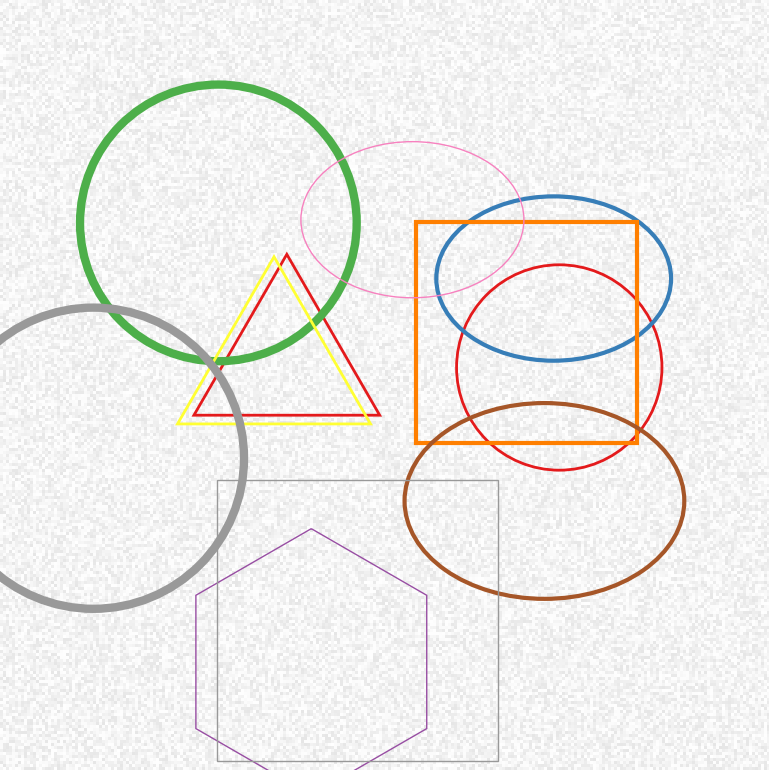[{"shape": "triangle", "thickness": 1, "radius": 0.7, "center": [0.372, 0.53]}, {"shape": "circle", "thickness": 1, "radius": 0.67, "center": [0.726, 0.523]}, {"shape": "oval", "thickness": 1.5, "radius": 0.76, "center": [0.719, 0.638]}, {"shape": "circle", "thickness": 3, "radius": 0.9, "center": [0.284, 0.711]}, {"shape": "hexagon", "thickness": 0.5, "radius": 0.87, "center": [0.404, 0.14]}, {"shape": "square", "thickness": 1.5, "radius": 0.72, "center": [0.684, 0.569]}, {"shape": "triangle", "thickness": 1, "radius": 0.72, "center": [0.356, 0.522]}, {"shape": "oval", "thickness": 1.5, "radius": 0.91, "center": [0.707, 0.349]}, {"shape": "oval", "thickness": 0.5, "radius": 0.72, "center": [0.536, 0.715]}, {"shape": "circle", "thickness": 3, "radius": 0.98, "center": [0.121, 0.405]}, {"shape": "square", "thickness": 0.5, "radius": 0.91, "center": [0.464, 0.194]}]